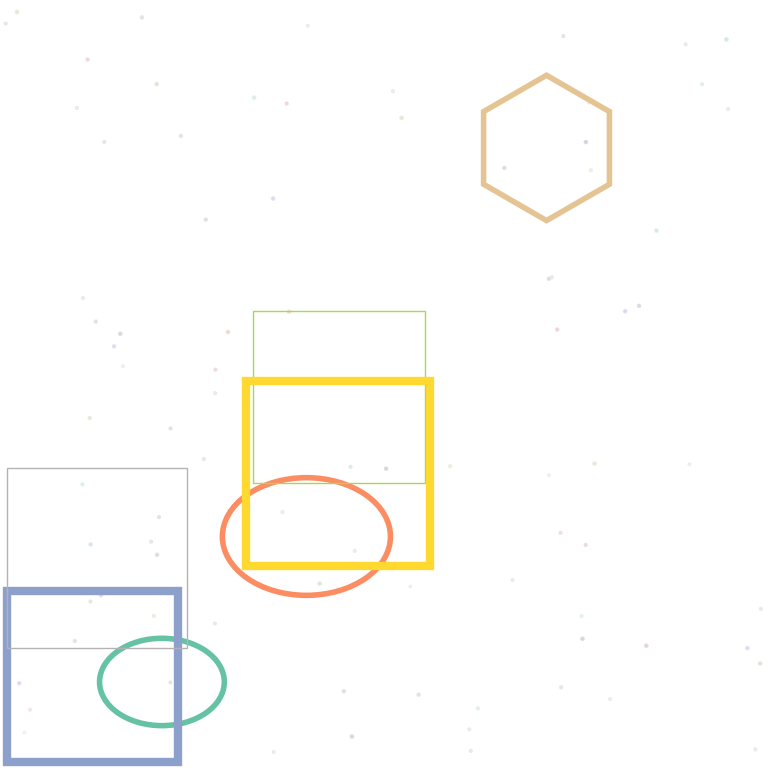[{"shape": "oval", "thickness": 2, "radius": 0.41, "center": [0.21, 0.114]}, {"shape": "oval", "thickness": 2, "radius": 0.55, "center": [0.398, 0.303]}, {"shape": "square", "thickness": 3, "radius": 0.55, "center": [0.12, 0.121]}, {"shape": "square", "thickness": 0.5, "radius": 0.56, "center": [0.44, 0.484]}, {"shape": "square", "thickness": 3, "radius": 0.6, "center": [0.439, 0.385]}, {"shape": "hexagon", "thickness": 2, "radius": 0.47, "center": [0.71, 0.808]}, {"shape": "square", "thickness": 0.5, "radius": 0.58, "center": [0.126, 0.276]}]